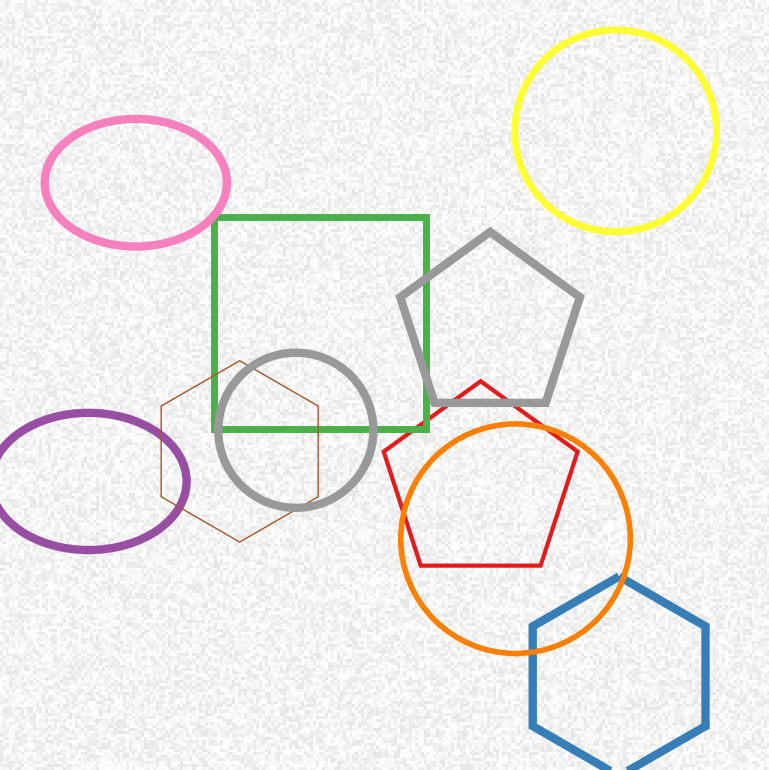[{"shape": "pentagon", "thickness": 1.5, "radius": 0.66, "center": [0.624, 0.373]}, {"shape": "hexagon", "thickness": 3, "radius": 0.65, "center": [0.804, 0.122]}, {"shape": "square", "thickness": 2.5, "radius": 0.69, "center": [0.415, 0.581]}, {"shape": "oval", "thickness": 3, "radius": 0.64, "center": [0.115, 0.375]}, {"shape": "circle", "thickness": 2, "radius": 0.75, "center": [0.67, 0.3]}, {"shape": "circle", "thickness": 2.5, "radius": 0.66, "center": [0.8, 0.83]}, {"shape": "hexagon", "thickness": 0.5, "radius": 0.59, "center": [0.311, 0.414]}, {"shape": "oval", "thickness": 3, "radius": 0.59, "center": [0.176, 0.763]}, {"shape": "circle", "thickness": 3, "radius": 0.5, "center": [0.384, 0.441]}, {"shape": "pentagon", "thickness": 3, "radius": 0.61, "center": [0.636, 0.576]}]